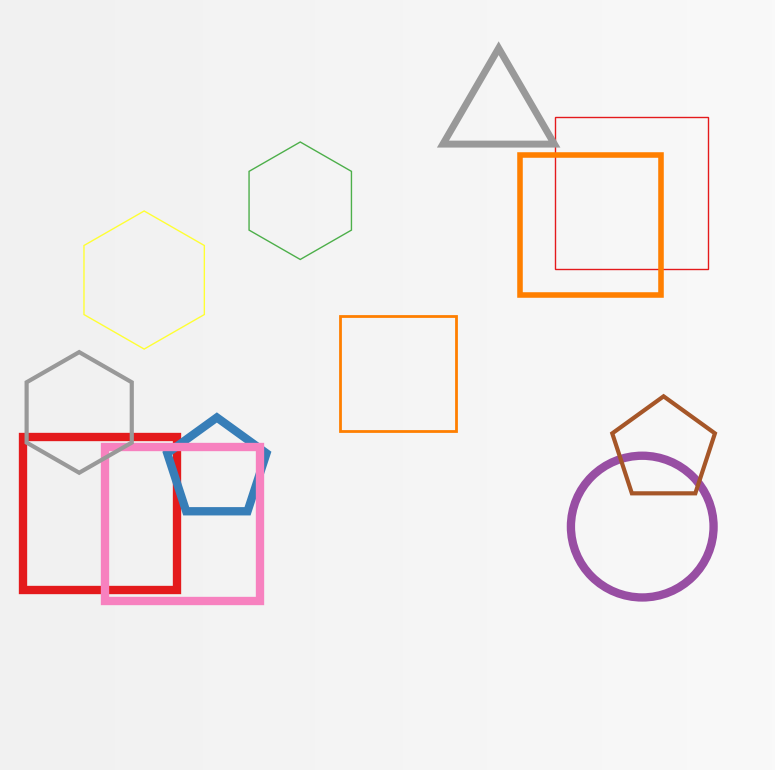[{"shape": "square", "thickness": 0.5, "radius": 0.49, "center": [0.815, 0.749]}, {"shape": "square", "thickness": 3, "radius": 0.5, "center": [0.129, 0.333]}, {"shape": "pentagon", "thickness": 3, "radius": 0.34, "center": [0.28, 0.39]}, {"shape": "hexagon", "thickness": 0.5, "radius": 0.38, "center": [0.387, 0.739]}, {"shape": "circle", "thickness": 3, "radius": 0.46, "center": [0.829, 0.316]}, {"shape": "square", "thickness": 1, "radius": 0.37, "center": [0.514, 0.515]}, {"shape": "square", "thickness": 2, "radius": 0.45, "center": [0.762, 0.707]}, {"shape": "hexagon", "thickness": 0.5, "radius": 0.45, "center": [0.186, 0.636]}, {"shape": "pentagon", "thickness": 1.5, "radius": 0.35, "center": [0.856, 0.416]}, {"shape": "square", "thickness": 3, "radius": 0.5, "center": [0.235, 0.319]}, {"shape": "hexagon", "thickness": 1.5, "radius": 0.39, "center": [0.102, 0.464]}, {"shape": "triangle", "thickness": 2.5, "radius": 0.42, "center": [0.643, 0.854]}]